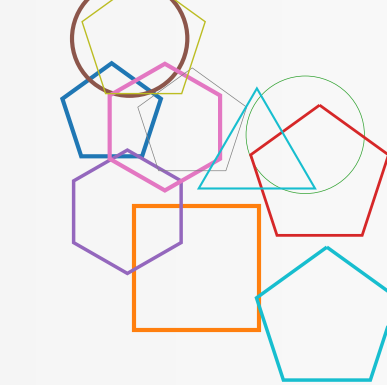[{"shape": "pentagon", "thickness": 3, "radius": 0.67, "center": [0.288, 0.702]}, {"shape": "square", "thickness": 3, "radius": 0.8, "center": [0.508, 0.304]}, {"shape": "circle", "thickness": 0.5, "radius": 0.76, "center": [0.788, 0.65]}, {"shape": "pentagon", "thickness": 2, "radius": 0.93, "center": [0.825, 0.54]}, {"shape": "hexagon", "thickness": 2.5, "radius": 0.8, "center": [0.329, 0.45]}, {"shape": "circle", "thickness": 3, "radius": 0.74, "center": [0.335, 0.9]}, {"shape": "hexagon", "thickness": 3, "radius": 0.82, "center": [0.425, 0.67]}, {"shape": "pentagon", "thickness": 0.5, "radius": 0.74, "center": [0.496, 0.676]}, {"shape": "pentagon", "thickness": 1, "radius": 0.84, "center": [0.371, 0.892]}, {"shape": "triangle", "thickness": 1.5, "radius": 0.87, "center": [0.663, 0.597]}, {"shape": "pentagon", "thickness": 2.5, "radius": 0.95, "center": [0.844, 0.167]}]